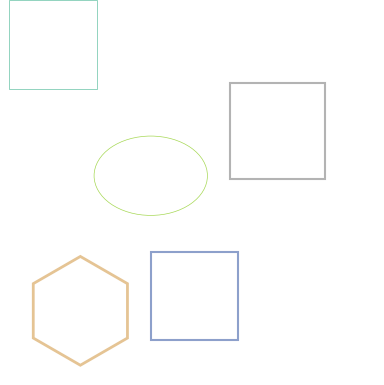[{"shape": "square", "thickness": 0.5, "radius": 0.57, "center": [0.138, 0.884]}, {"shape": "square", "thickness": 1.5, "radius": 0.57, "center": [0.504, 0.231]}, {"shape": "oval", "thickness": 0.5, "radius": 0.74, "center": [0.392, 0.544]}, {"shape": "hexagon", "thickness": 2, "radius": 0.71, "center": [0.209, 0.193]}, {"shape": "square", "thickness": 1.5, "radius": 0.62, "center": [0.721, 0.66]}]